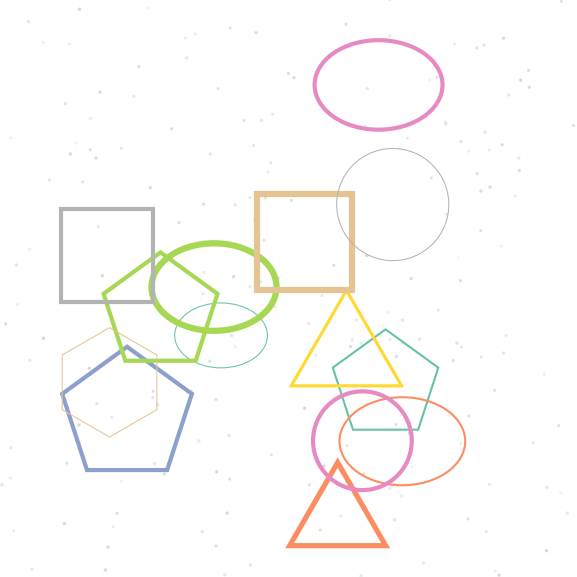[{"shape": "oval", "thickness": 0.5, "radius": 0.4, "center": [0.383, 0.418]}, {"shape": "pentagon", "thickness": 1, "radius": 0.48, "center": [0.668, 0.333]}, {"shape": "oval", "thickness": 1, "radius": 0.54, "center": [0.697, 0.235]}, {"shape": "triangle", "thickness": 2.5, "radius": 0.48, "center": [0.585, 0.102]}, {"shape": "pentagon", "thickness": 2, "radius": 0.59, "center": [0.22, 0.281]}, {"shape": "oval", "thickness": 2, "radius": 0.55, "center": [0.656, 0.852]}, {"shape": "circle", "thickness": 2, "radius": 0.43, "center": [0.628, 0.236]}, {"shape": "oval", "thickness": 3, "radius": 0.54, "center": [0.371, 0.502]}, {"shape": "pentagon", "thickness": 2, "radius": 0.52, "center": [0.278, 0.458]}, {"shape": "triangle", "thickness": 1.5, "radius": 0.55, "center": [0.6, 0.386]}, {"shape": "square", "thickness": 3, "radius": 0.41, "center": [0.527, 0.58]}, {"shape": "hexagon", "thickness": 0.5, "radius": 0.47, "center": [0.19, 0.337]}, {"shape": "circle", "thickness": 0.5, "radius": 0.49, "center": [0.68, 0.645]}, {"shape": "square", "thickness": 2, "radius": 0.4, "center": [0.185, 0.557]}]